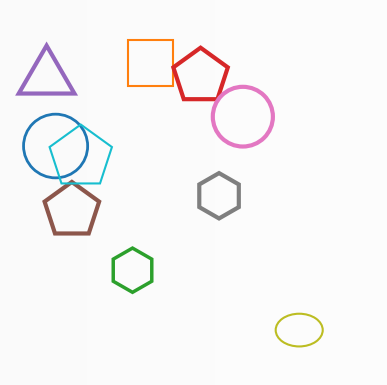[{"shape": "circle", "thickness": 2, "radius": 0.41, "center": [0.143, 0.621]}, {"shape": "square", "thickness": 1.5, "radius": 0.29, "center": [0.388, 0.836]}, {"shape": "hexagon", "thickness": 2.5, "radius": 0.29, "center": [0.342, 0.298]}, {"shape": "pentagon", "thickness": 3, "radius": 0.37, "center": [0.518, 0.802]}, {"shape": "triangle", "thickness": 3, "radius": 0.41, "center": [0.12, 0.799]}, {"shape": "pentagon", "thickness": 3, "radius": 0.37, "center": [0.185, 0.453]}, {"shape": "circle", "thickness": 3, "radius": 0.39, "center": [0.627, 0.697]}, {"shape": "hexagon", "thickness": 3, "radius": 0.29, "center": [0.565, 0.492]}, {"shape": "oval", "thickness": 1.5, "radius": 0.3, "center": [0.772, 0.143]}, {"shape": "pentagon", "thickness": 1.5, "radius": 0.42, "center": [0.208, 0.592]}]